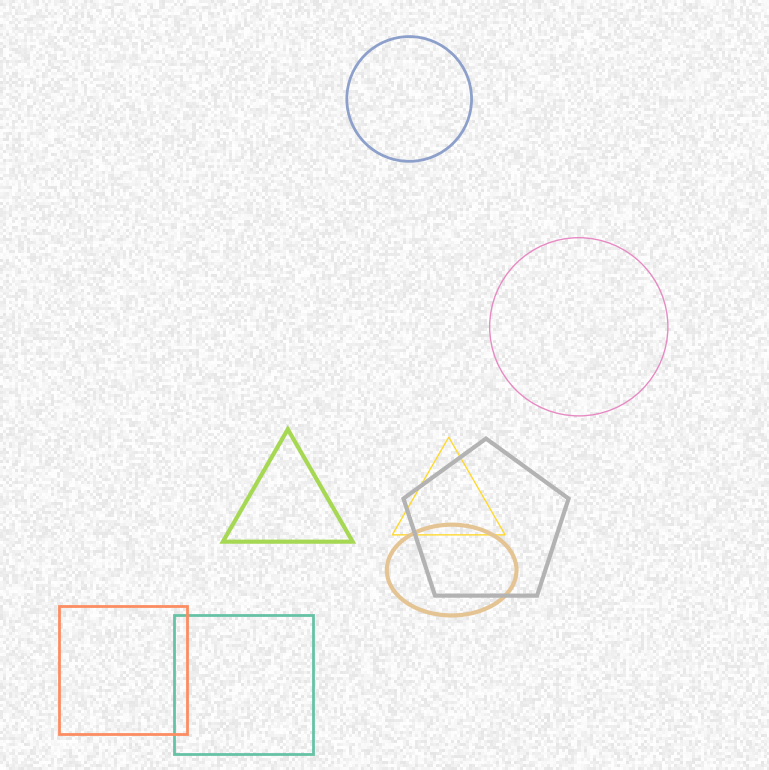[{"shape": "square", "thickness": 1, "radius": 0.45, "center": [0.316, 0.111]}, {"shape": "square", "thickness": 1, "radius": 0.41, "center": [0.16, 0.13]}, {"shape": "circle", "thickness": 1, "radius": 0.41, "center": [0.531, 0.871]}, {"shape": "circle", "thickness": 0.5, "radius": 0.58, "center": [0.752, 0.576]}, {"shape": "triangle", "thickness": 1.5, "radius": 0.49, "center": [0.374, 0.345]}, {"shape": "triangle", "thickness": 0.5, "radius": 0.42, "center": [0.583, 0.348]}, {"shape": "oval", "thickness": 1.5, "radius": 0.42, "center": [0.587, 0.26]}, {"shape": "pentagon", "thickness": 1.5, "radius": 0.56, "center": [0.631, 0.318]}]